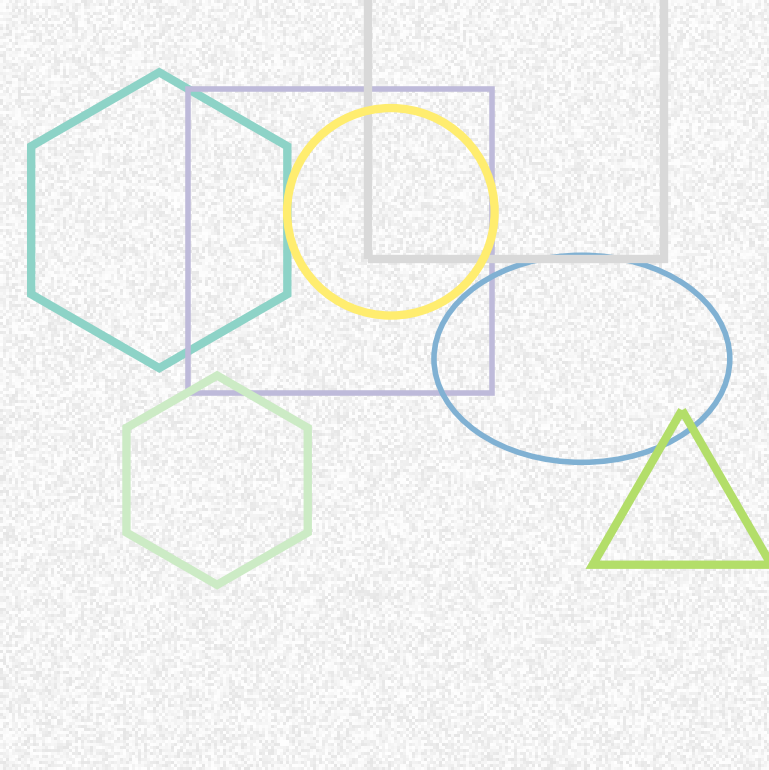[{"shape": "hexagon", "thickness": 3, "radius": 0.96, "center": [0.207, 0.714]}, {"shape": "square", "thickness": 2, "radius": 0.99, "center": [0.442, 0.687]}, {"shape": "oval", "thickness": 2, "radius": 0.96, "center": [0.756, 0.534]}, {"shape": "triangle", "thickness": 3, "radius": 0.67, "center": [0.886, 0.334]}, {"shape": "square", "thickness": 3, "radius": 0.96, "center": [0.67, 0.856]}, {"shape": "hexagon", "thickness": 3, "radius": 0.68, "center": [0.282, 0.376]}, {"shape": "circle", "thickness": 3, "radius": 0.67, "center": [0.508, 0.725]}]